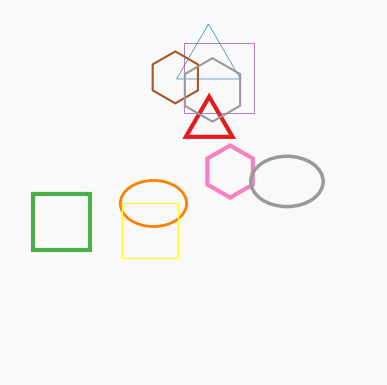[{"shape": "triangle", "thickness": 3, "radius": 0.35, "center": [0.54, 0.679]}, {"shape": "triangle", "thickness": 0.5, "radius": 0.48, "center": [0.538, 0.842]}, {"shape": "square", "thickness": 3, "radius": 0.37, "center": [0.158, 0.423]}, {"shape": "square", "thickness": 0.5, "radius": 0.45, "center": [0.565, 0.797]}, {"shape": "oval", "thickness": 2, "radius": 0.43, "center": [0.396, 0.471]}, {"shape": "square", "thickness": 1, "radius": 0.36, "center": [0.387, 0.402]}, {"shape": "hexagon", "thickness": 1.5, "radius": 0.34, "center": [0.452, 0.799]}, {"shape": "hexagon", "thickness": 3, "radius": 0.34, "center": [0.594, 0.554]}, {"shape": "oval", "thickness": 2.5, "radius": 0.47, "center": [0.741, 0.529]}, {"shape": "hexagon", "thickness": 1.5, "radius": 0.41, "center": [0.548, 0.766]}]